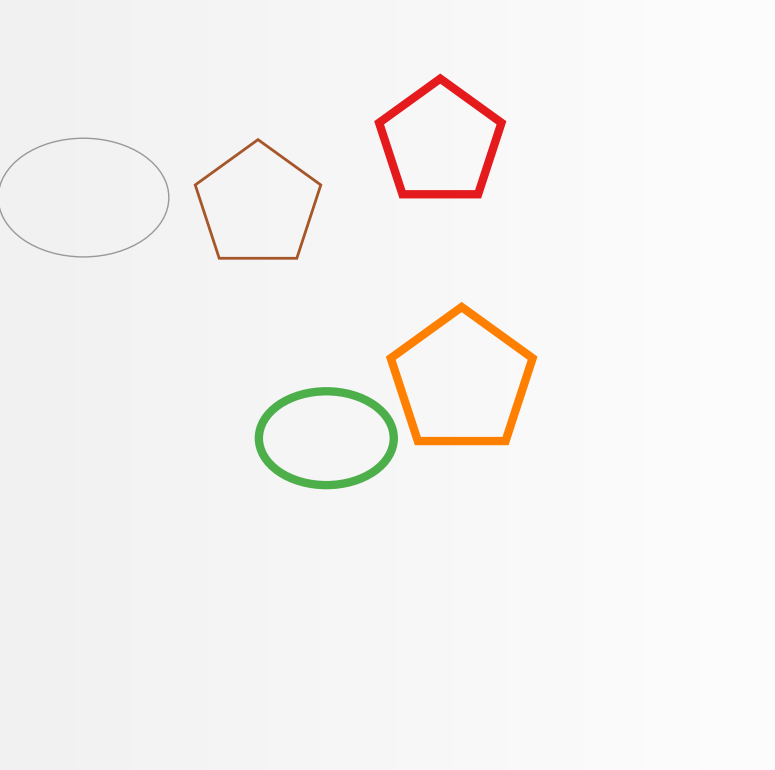[{"shape": "pentagon", "thickness": 3, "radius": 0.42, "center": [0.568, 0.815]}, {"shape": "oval", "thickness": 3, "radius": 0.44, "center": [0.421, 0.431]}, {"shape": "pentagon", "thickness": 3, "radius": 0.48, "center": [0.596, 0.505]}, {"shape": "pentagon", "thickness": 1, "radius": 0.43, "center": [0.333, 0.733]}, {"shape": "oval", "thickness": 0.5, "radius": 0.55, "center": [0.108, 0.743]}]